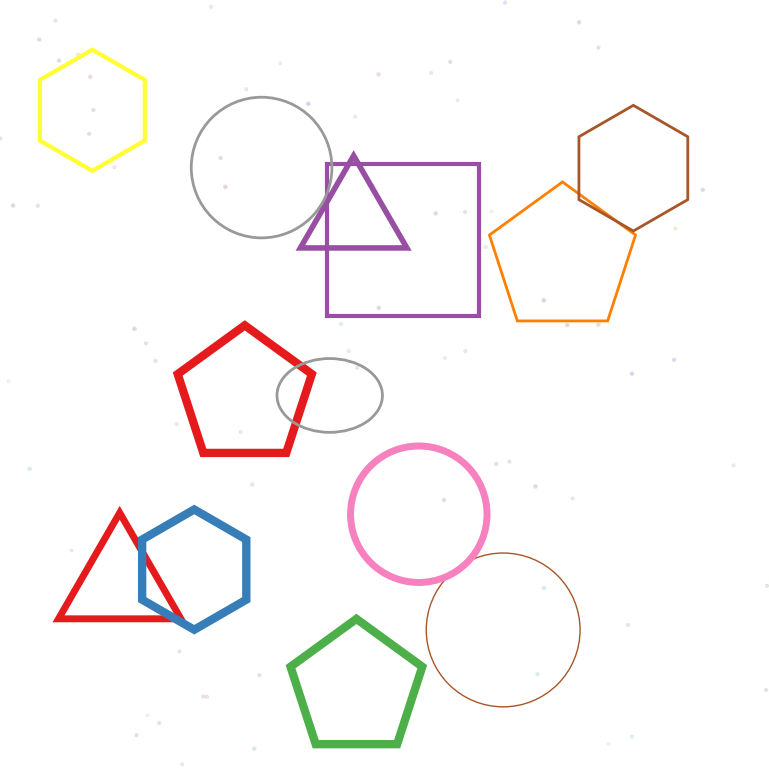[{"shape": "triangle", "thickness": 2.5, "radius": 0.46, "center": [0.155, 0.242]}, {"shape": "pentagon", "thickness": 3, "radius": 0.46, "center": [0.318, 0.486]}, {"shape": "hexagon", "thickness": 3, "radius": 0.39, "center": [0.252, 0.26]}, {"shape": "pentagon", "thickness": 3, "radius": 0.45, "center": [0.463, 0.106]}, {"shape": "triangle", "thickness": 2, "radius": 0.4, "center": [0.459, 0.718]}, {"shape": "square", "thickness": 1.5, "radius": 0.5, "center": [0.523, 0.688]}, {"shape": "pentagon", "thickness": 1, "radius": 0.5, "center": [0.731, 0.664]}, {"shape": "hexagon", "thickness": 1.5, "radius": 0.39, "center": [0.12, 0.857]}, {"shape": "hexagon", "thickness": 1, "radius": 0.41, "center": [0.823, 0.782]}, {"shape": "circle", "thickness": 0.5, "radius": 0.5, "center": [0.653, 0.182]}, {"shape": "circle", "thickness": 2.5, "radius": 0.44, "center": [0.544, 0.332]}, {"shape": "circle", "thickness": 1, "radius": 0.46, "center": [0.34, 0.782]}, {"shape": "oval", "thickness": 1, "radius": 0.34, "center": [0.428, 0.486]}]